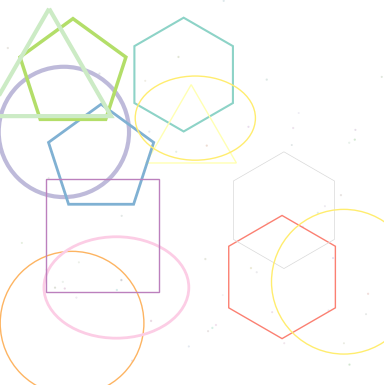[{"shape": "hexagon", "thickness": 1.5, "radius": 0.74, "center": [0.477, 0.806]}, {"shape": "triangle", "thickness": 1, "radius": 0.68, "center": [0.497, 0.644]}, {"shape": "circle", "thickness": 3, "radius": 0.85, "center": [0.166, 0.657]}, {"shape": "hexagon", "thickness": 1, "radius": 0.8, "center": [0.733, 0.28]}, {"shape": "pentagon", "thickness": 2, "radius": 0.72, "center": [0.263, 0.586]}, {"shape": "circle", "thickness": 1, "radius": 0.93, "center": [0.187, 0.161]}, {"shape": "pentagon", "thickness": 2.5, "radius": 0.72, "center": [0.19, 0.807]}, {"shape": "oval", "thickness": 2, "radius": 0.94, "center": [0.302, 0.253]}, {"shape": "hexagon", "thickness": 0.5, "radius": 0.76, "center": [0.737, 0.454]}, {"shape": "square", "thickness": 1, "radius": 0.74, "center": [0.266, 0.388]}, {"shape": "triangle", "thickness": 3, "radius": 0.93, "center": [0.128, 0.791]}, {"shape": "oval", "thickness": 1, "radius": 0.78, "center": [0.507, 0.693]}, {"shape": "circle", "thickness": 1, "radius": 0.94, "center": [0.893, 0.268]}]